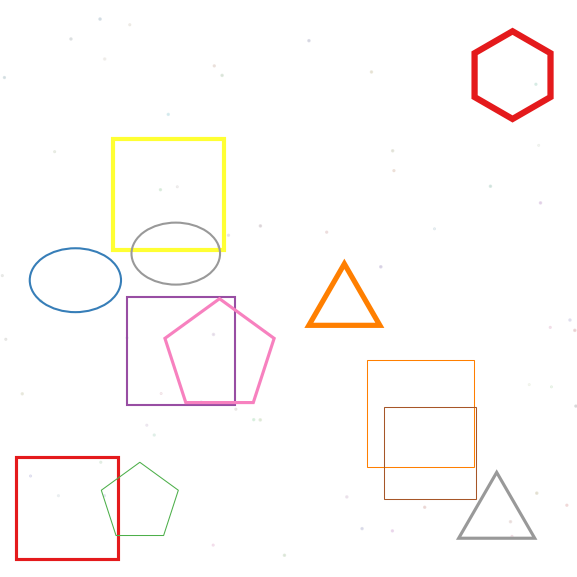[{"shape": "square", "thickness": 1.5, "radius": 0.44, "center": [0.116, 0.12]}, {"shape": "hexagon", "thickness": 3, "radius": 0.38, "center": [0.888, 0.869]}, {"shape": "oval", "thickness": 1, "radius": 0.4, "center": [0.131, 0.514]}, {"shape": "pentagon", "thickness": 0.5, "radius": 0.35, "center": [0.242, 0.129]}, {"shape": "square", "thickness": 1, "radius": 0.47, "center": [0.314, 0.392]}, {"shape": "triangle", "thickness": 2.5, "radius": 0.35, "center": [0.596, 0.471]}, {"shape": "square", "thickness": 0.5, "radius": 0.47, "center": [0.728, 0.283]}, {"shape": "square", "thickness": 2, "radius": 0.48, "center": [0.292, 0.662]}, {"shape": "square", "thickness": 0.5, "radius": 0.4, "center": [0.745, 0.215]}, {"shape": "pentagon", "thickness": 1.5, "radius": 0.5, "center": [0.38, 0.382]}, {"shape": "oval", "thickness": 1, "radius": 0.38, "center": [0.304, 0.56]}, {"shape": "triangle", "thickness": 1.5, "radius": 0.38, "center": [0.86, 0.105]}]